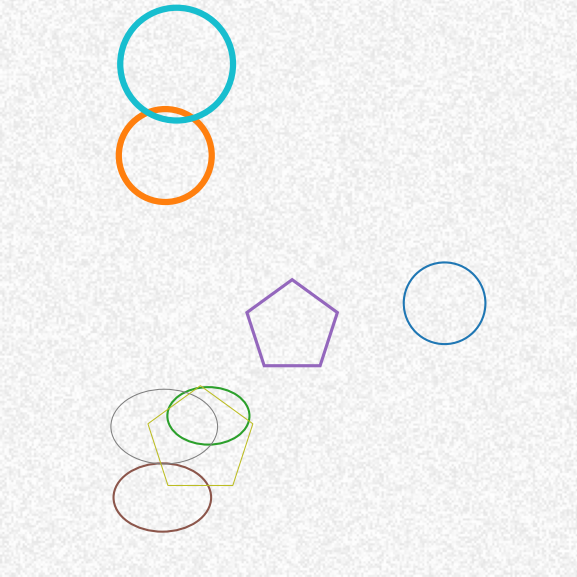[{"shape": "circle", "thickness": 1, "radius": 0.35, "center": [0.77, 0.474]}, {"shape": "circle", "thickness": 3, "radius": 0.4, "center": [0.286, 0.73]}, {"shape": "oval", "thickness": 1, "radius": 0.36, "center": [0.361, 0.279]}, {"shape": "pentagon", "thickness": 1.5, "radius": 0.41, "center": [0.506, 0.432]}, {"shape": "oval", "thickness": 1, "radius": 0.42, "center": [0.281, 0.138]}, {"shape": "oval", "thickness": 0.5, "radius": 0.46, "center": [0.284, 0.26]}, {"shape": "pentagon", "thickness": 0.5, "radius": 0.48, "center": [0.347, 0.236]}, {"shape": "circle", "thickness": 3, "radius": 0.49, "center": [0.306, 0.888]}]